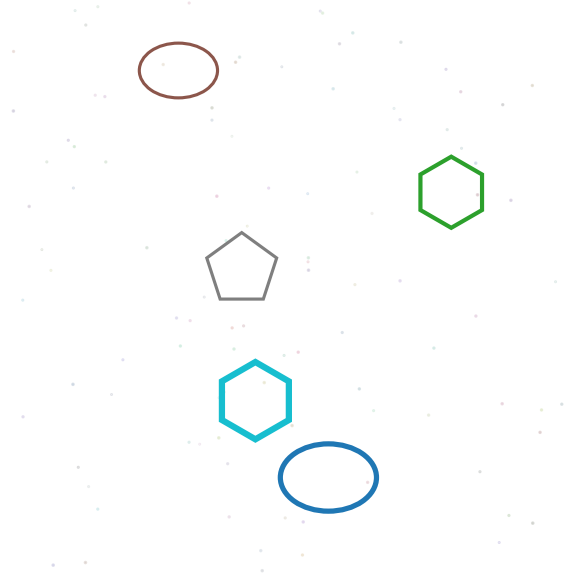[{"shape": "oval", "thickness": 2.5, "radius": 0.42, "center": [0.569, 0.172]}, {"shape": "hexagon", "thickness": 2, "radius": 0.31, "center": [0.781, 0.666]}, {"shape": "oval", "thickness": 1.5, "radius": 0.34, "center": [0.309, 0.877]}, {"shape": "pentagon", "thickness": 1.5, "radius": 0.32, "center": [0.419, 0.533]}, {"shape": "hexagon", "thickness": 3, "radius": 0.33, "center": [0.442, 0.305]}]